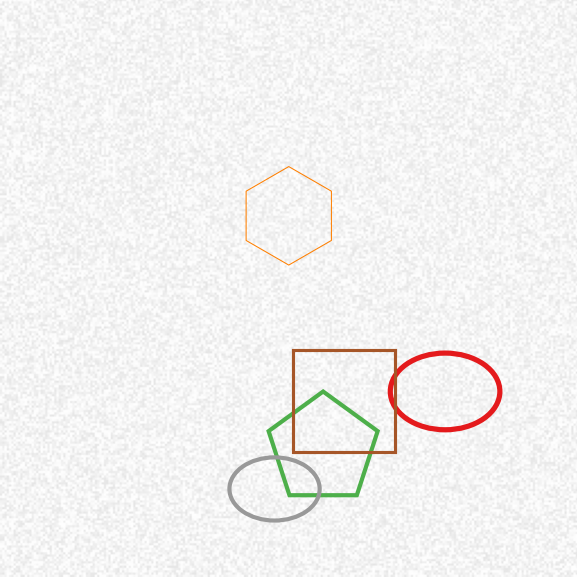[{"shape": "oval", "thickness": 2.5, "radius": 0.47, "center": [0.771, 0.321]}, {"shape": "pentagon", "thickness": 2, "radius": 0.5, "center": [0.56, 0.222]}, {"shape": "hexagon", "thickness": 0.5, "radius": 0.43, "center": [0.5, 0.625]}, {"shape": "square", "thickness": 1.5, "radius": 0.44, "center": [0.596, 0.304]}, {"shape": "oval", "thickness": 2, "radius": 0.39, "center": [0.475, 0.152]}]